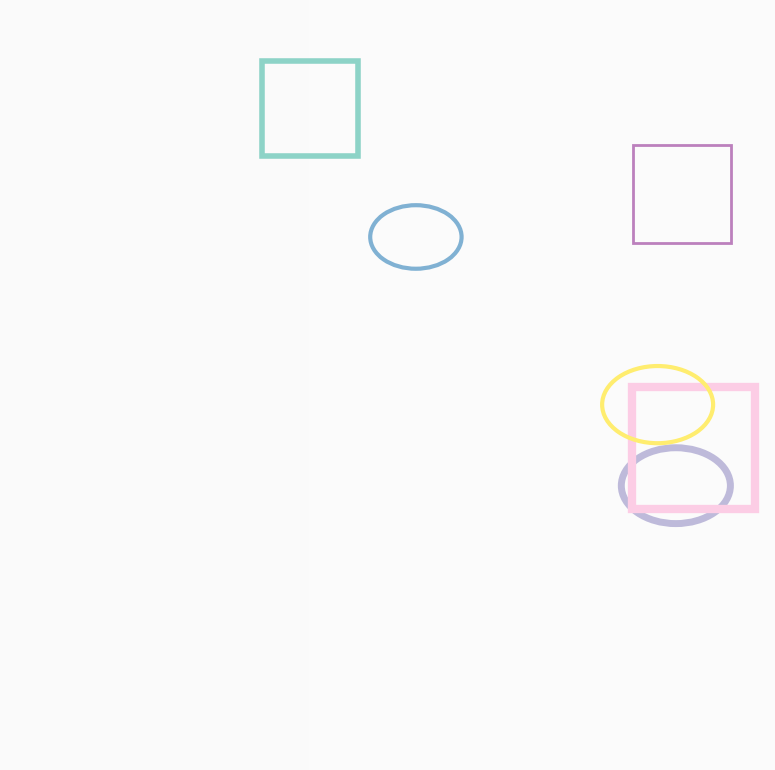[{"shape": "square", "thickness": 2, "radius": 0.31, "center": [0.4, 0.859]}, {"shape": "oval", "thickness": 2.5, "radius": 0.35, "center": [0.872, 0.369]}, {"shape": "oval", "thickness": 1.5, "radius": 0.29, "center": [0.537, 0.692]}, {"shape": "square", "thickness": 3, "radius": 0.4, "center": [0.895, 0.418]}, {"shape": "square", "thickness": 1, "radius": 0.32, "center": [0.88, 0.748]}, {"shape": "oval", "thickness": 1.5, "radius": 0.36, "center": [0.849, 0.475]}]